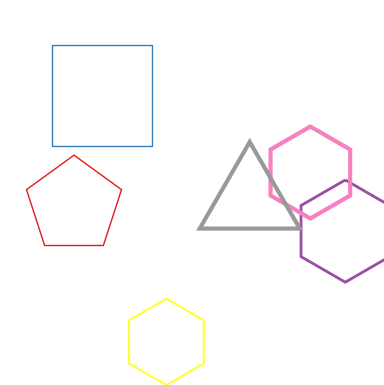[{"shape": "pentagon", "thickness": 1, "radius": 0.65, "center": [0.192, 0.467]}, {"shape": "square", "thickness": 1, "radius": 0.65, "center": [0.265, 0.752]}, {"shape": "hexagon", "thickness": 2, "radius": 0.66, "center": [0.897, 0.4]}, {"shape": "hexagon", "thickness": 1.5, "radius": 0.56, "center": [0.432, 0.112]}, {"shape": "hexagon", "thickness": 3, "radius": 0.6, "center": [0.806, 0.552]}, {"shape": "triangle", "thickness": 3, "radius": 0.75, "center": [0.649, 0.481]}]